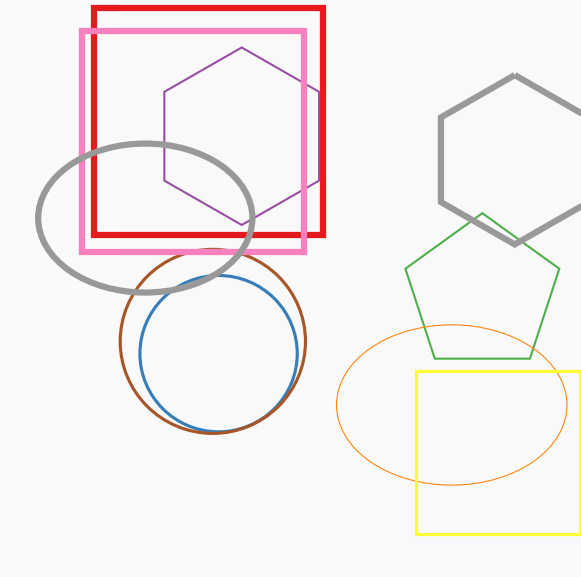[{"shape": "square", "thickness": 3, "radius": 0.98, "center": [0.359, 0.789]}, {"shape": "circle", "thickness": 1.5, "radius": 0.68, "center": [0.376, 0.387]}, {"shape": "pentagon", "thickness": 1, "radius": 0.7, "center": [0.83, 0.491]}, {"shape": "hexagon", "thickness": 1, "radius": 0.77, "center": [0.416, 0.763]}, {"shape": "oval", "thickness": 0.5, "radius": 0.99, "center": [0.777, 0.298]}, {"shape": "square", "thickness": 1.5, "radius": 0.7, "center": [0.857, 0.216]}, {"shape": "circle", "thickness": 1.5, "radius": 0.8, "center": [0.366, 0.408]}, {"shape": "square", "thickness": 3, "radius": 0.96, "center": [0.332, 0.755]}, {"shape": "hexagon", "thickness": 3, "radius": 0.73, "center": [0.886, 0.723]}, {"shape": "oval", "thickness": 3, "radius": 0.92, "center": [0.25, 0.622]}]